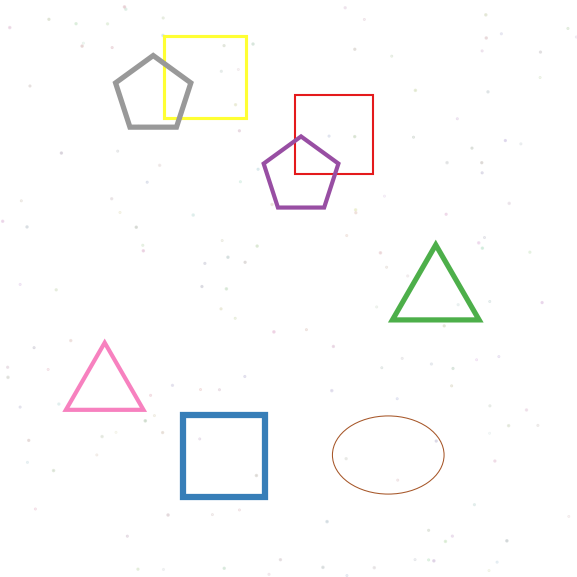[{"shape": "square", "thickness": 1, "radius": 0.34, "center": [0.578, 0.766]}, {"shape": "square", "thickness": 3, "radius": 0.35, "center": [0.388, 0.209]}, {"shape": "triangle", "thickness": 2.5, "radius": 0.43, "center": [0.755, 0.489]}, {"shape": "pentagon", "thickness": 2, "radius": 0.34, "center": [0.521, 0.695]}, {"shape": "square", "thickness": 1.5, "radius": 0.35, "center": [0.355, 0.866]}, {"shape": "oval", "thickness": 0.5, "radius": 0.48, "center": [0.672, 0.211]}, {"shape": "triangle", "thickness": 2, "radius": 0.39, "center": [0.181, 0.328]}, {"shape": "pentagon", "thickness": 2.5, "radius": 0.34, "center": [0.265, 0.834]}]